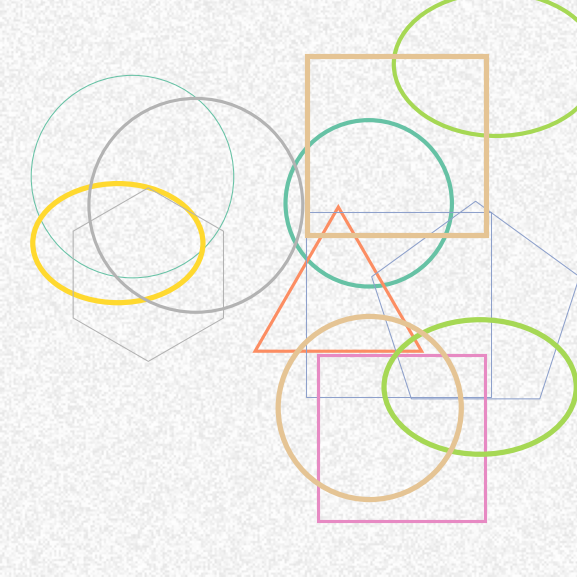[{"shape": "circle", "thickness": 2, "radius": 0.72, "center": [0.638, 0.647]}, {"shape": "circle", "thickness": 0.5, "radius": 0.88, "center": [0.229, 0.693]}, {"shape": "triangle", "thickness": 1.5, "radius": 0.83, "center": [0.586, 0.474]}, {"shape": "pentagon", "thickness": 0.5, "radius": 0.95, "center": [0.824, 0.462]}, {"shape": "square", "thickness": 0.5, "radius": 0.8, "center": [0.69, 0.472]}, {"shape": "square", "thickness": 1.5, "radius": 0.72, "center": [0.695, 0.24]}, {"shape": "oval", "thickness": 2, "radius": 0.89, "center": [0.859, 0.888]}, {"shape": "oval", "thickness": 2.5, "radius": 0.83, "center": [0.831, 0.329]}, {"shape": "oval", "thickness": 2.5, "radius": 0.74, "center": [0.204, 0.578]}, {"shape": "circle", "thickness": 2.5, "radius": 0.79, "center": [0.64, 0.293]}, {"shape": "square", "thickness": 2.5, "radius": 0.78, "center": [0.687, 0.747]}, {"shape": "circle", "thickness": 1.5, "radius": 0.93, "center": [0.339, 0.644]}, {"shape": "hexagon", "thickness": 0.5, "radius": 0.75, "center": [0.257, 0.524]}]